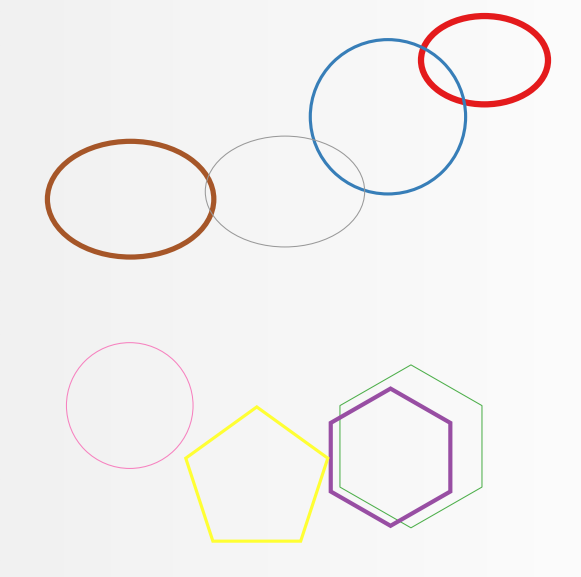[{"shape": "oval", "thickness": 3, "radius": 0.55, "center": [0.834, 0.895]}, {"shape": "circle", "thickness": 1.5, "radius": 0.67, "center": [0.667, 0.797]}, {"shape": "hexagon", "thickness": 0.5, "radius": 0.71, "center": [0.707, 0.226]}, {"shape": "hexagon", "thickness": 2, "radius": 0.59, "center": [0.672, 0.207]}, {"shape": "pentagon", "thickness": 1.5, "radius": 0.64, "center": [0.442, 0.166]}, {"shape": "oval", "thickness": 2.5, "radius": 0.72, "center": [0.225, 0.654]}, {"shape": "circle", "thickness": 0.5, "radius": 0.54, "center": [0.223, 0.297]}, {"shape": "oval", "thickness": 0.5, "radius": 0.69, "center": [0.49, 0.667]}]